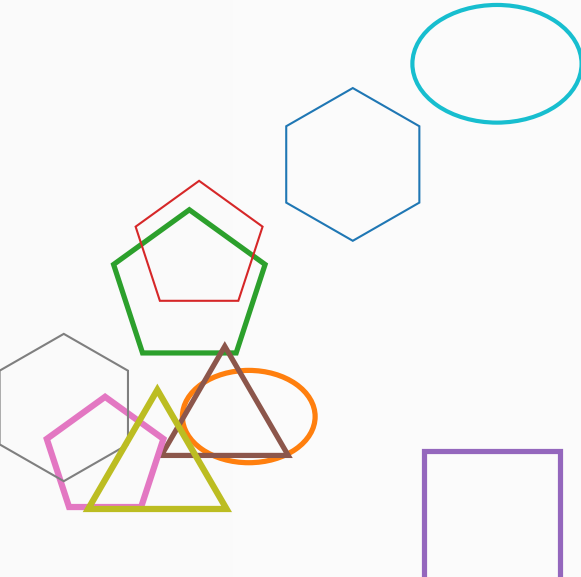[{"shape": "hexagon", "thickness": 1, "radius": 0.66, "center": [0.607, 0.714]}, {"shape": "oval", "thickness": 2.5, "radius": 0.57, "center": [0.428, 0.278]}, {"shape": "pentagon", "thickness": 2.5, "radius": 0.69, "center": [0.326, 0.499]}, {"shape": "pentagon", "thickness": 1, "radius": 0.57, "center": [0.343, 0.571]}, {"shape": "square", "thickness": 2.5, "radius": 0.58, "center": [0.846, 0.101]}, {"shape": "triangle", "thickness": 2.5, "radius": 0.63, "center": [0.387, 0.274]}, {"shape": "pentagon", "thickness": 3, "radius": 0.53, "center": [0.181, 0.207]}, {"shape": "hexagon", "thickness": 1, "radius": 0.64, "center": [0.11, 0.293]}, {"shape": "triangle", "thickness": 3, "radius": 0.69, "center": [0.271, 0.187]}, {"shape": "oval", "thickness": 2, "radius": 0.73, "center": [0.855, 0.889]}]